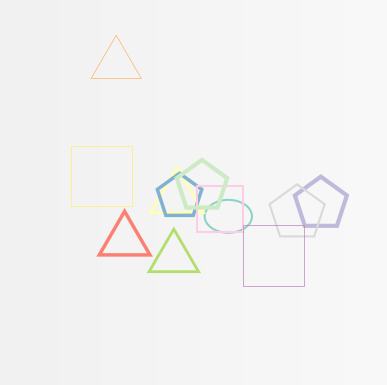[{"shape": "oval", "thickness": 1.5, "radius": 0.31, "center": [0.589, 0.438]}, {"shape": "triangle", "thickness": 2, "radius": 0.39, "center": [0.457, 0.487]}, {"shape": "pentagon", "thickness": 3, "radius": 0.35, "center": [0.828, 0.471]}, {"shape": "triangle", "thickness": 2.5, "radius": 0.38, "center": [0.322, 0.376]}, {"shape": "pentagon", "thickness": 2.5, "radius": 0.3, "center": [0.463, 0.489]}, {"shape": "triangle", "thickness": 0.5, "radius": 0.38, "center": [0.3, 0.833]}, {"shape": "triangle", "thickness": 2, "radius": 0.37, "center": [0.449, 0.331]}, {"shape": "square", "thickness": 1.5, "radius": 0.3, "center": [0.568, 0.457]}, {"shape": "pentagon", "thickness": 1.5, "radius": 0.37, "center": [0.767, 0.446]}, {"shape": "square", "thickness": 0.5, "radius": 0.39, "center": [0.705, 0.337]}, {"shape": "pentagon", "thickness": 3, "radius": 0.34, "center": [0.521, 0.516]}, {"shape": "square", "thickness": 0.5, "radius": 0.39, "center": [0.262, 0.543]}]